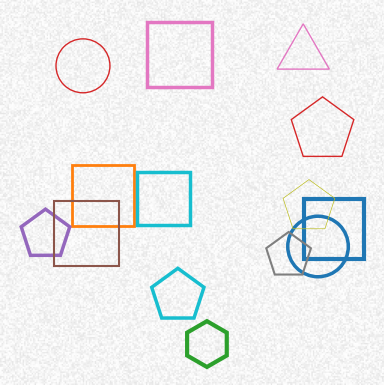[{"shape": "square", "thickness": 3, "radius": 0.39, "center": [0.868, 0.406]}, {"shape": "circle", "thickness": 2.5, "radius": 0.39, "center": [0.826, 0.36]}, {"shape": "square", "thickness": 2, "radius": 0.4, "center": [0.268, 0.493]}, {"shape": "hexagon", "thickness": 3, "radius": 0.3, "center": [0.538, 0.106]}, {"shape": "pentagon", "thickness": 1, "radius": 0.43, "center": [0.838, 0.663]}, {"shape": "circle", "thickness": 1, "radius": 0.35, "center": [0.216, 0.829]}, {"shape": "pentagon", "thickness": 2.5, "radius": 0.33, "center": [0.118, 0.39]}, {"shape": "square", "thickness": 1.5, "radius": 0.42, "center": [0.225, 0.393]}, {"shape": "square", "thickness": 2.5, "radius": 0.42, "center": [0.467, 0.859]}, {"shape": "triangle", "thickness": 1, "radius": 0.39, "center": [0.788, 0.86]}, {"shape": "pentagon", "thickness": 1.5, "radius": 0.31, "center": [0.75, 0.336]}, {"shape": "pentagon", "thickness": 0.5, "radius": 0.35, "center": [0.802, 0.463]}, {"shape": "square", "thickness": 2.5, "radius": 0.34, "center": [0.425, 0.484]}, {"shape": "pentagon", "thickness": 2.5, "radius": 0.36, "center": [0.462, 0.232]}]